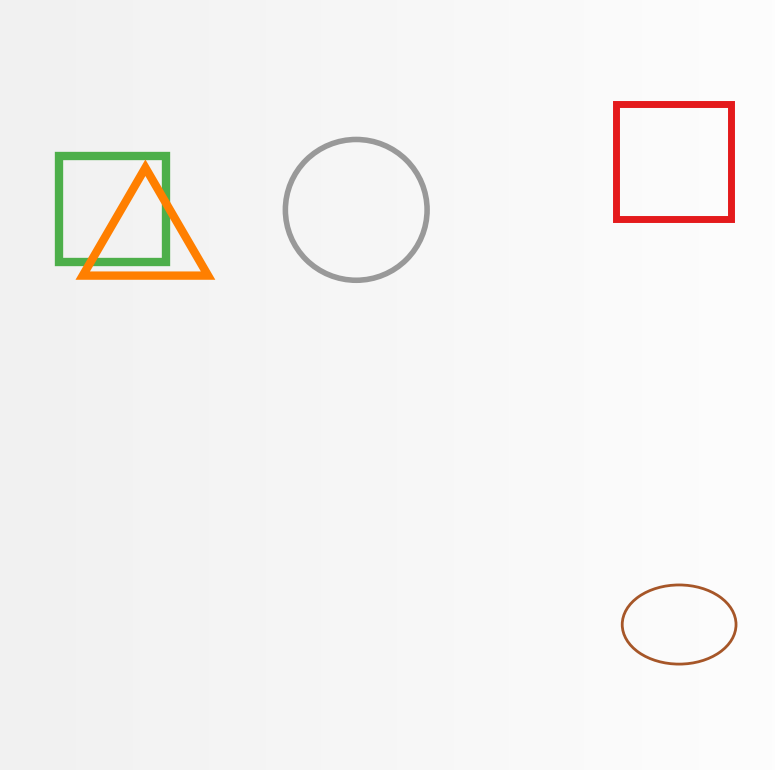[{"shape": "square", "thickness": 2.5, "radius": 0.37, "center": [0.869, 0.79]}, {"shape": "square", "thickness": 3, "radius": 0.34, "center": [0.145, 0.728]}, {"shape": "triangle", "thickness": 3, "radius": 0.47, "center": [0.188, 0.689]}, {"shape": "oval", "thickness": 1, "radius": 0.37, "center": [0.876, 0.189]}, {"shape": "circle", "thickness": 2, "radius": 0.46, "center": [0.46, 0.727]}]